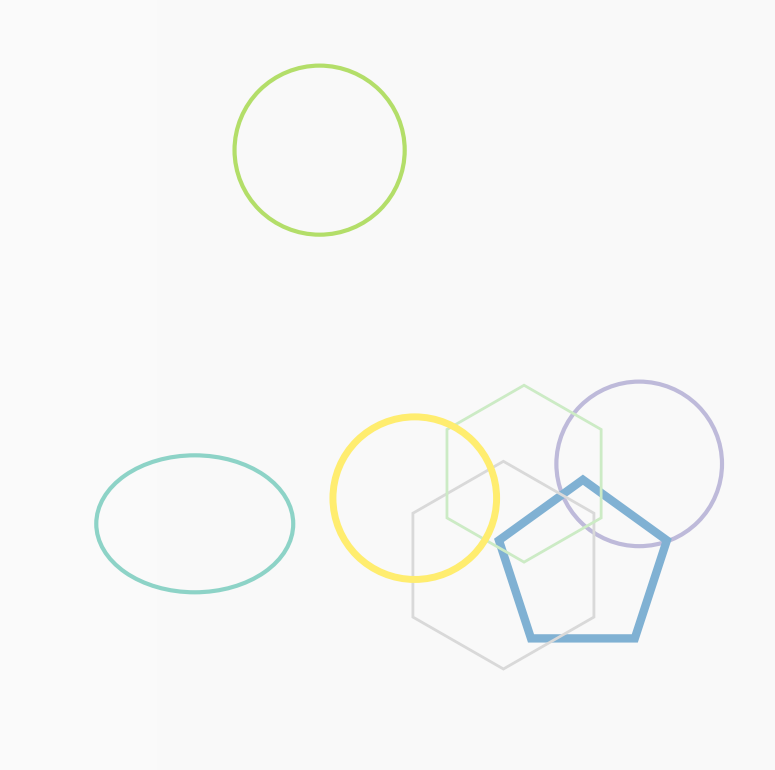[{"shape": "oval", "thickness": 1.5, "radius": 0.64, "center": [0.251, 0.32]}, {"shape": "circle", "thickness": 1.5, "radius": 0.53, "center": [0.825, 0.398]}, {"shape": "pentagon", "thickness": 3, "radius": 0.57, "center": [0.752, 0.263]}, {"shape": "circle", "thickness": 1.5, "radius": 0.55, "center": [0.412, 0.805]}, {"shape": "hexagon", "thickness": 1, "radius": 0.67, "center": [0.65, 0.266]}, {"shape": "hexagon", "thickness": 1, "radius": 0.57, "center": [0.676, 0.385]}, {"shape": "circle", "thickness": 2.5, "radius": 0.53, "center": [0.535, 0.353]}]